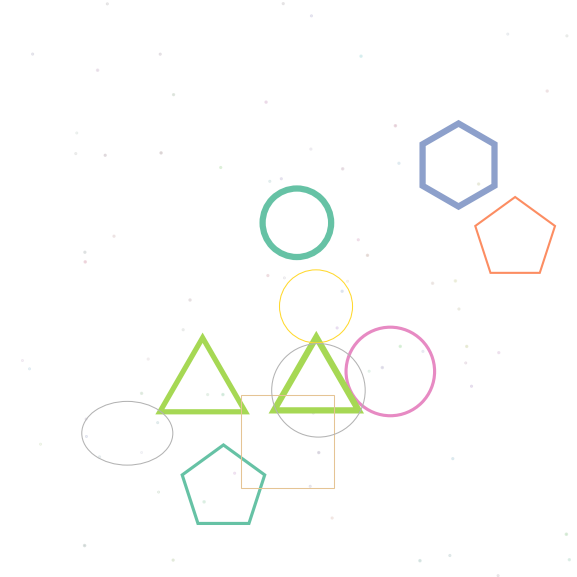[{"shape": "circle", "thickness": 3, "radius": 0.3, "center": [0.514, 0.613]}, {"shape": "pentagon", "thickness": 1.5, "radius": 0.38, "center": [0.387, 0.154]}, {"shape": "pentagon", "thickness": 1, "radius": 0.36, "center": [0.892, 0.585]}, {"shape": "hexagon", "thickness": 3, "radius": 0.36, "center": [0.794, 0.713]}, {"shape": "circle", "thickness": 1.5, "radius": 0.38, "center": [0.676, 0.356]}, {"shape": "triangle", "thickness": 3, "radius": 0.42, "center": [0.548, 0.331]}, {"shape": "triangle", "thickness": 2.5, "radius": 0.43, "center": [0.351, 0.329]}, {"shape": "circle", "thickness": 0.5, "radius": 0.32, "center": [0.547, 0.469]}, {"shape": "square", "thickness": 0.5, "radius": 0.4, "center": [0.498, 0.235]}, {"shape": "circle", "thickness": 0.5, "radius": 0.4, "center": [0.551, 0.323]}, {"shape": "oval", "thickness": 0.5, "radius": 0.39, "center": [0.22, 0.249]}]